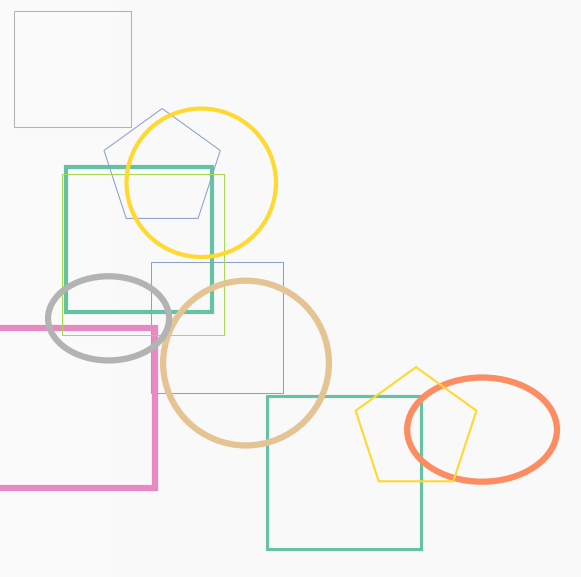[{"shape": "square", "thickness": 1.5, "radius": 0.66, "center": [0.592, 0.181]}, {"shape": "square", "thickness": 2, "radius": 0.63, "center": [0.239, 0.584]}, {"shape": "oval", "thickness": 3, "radius": 0.64, "center": [0.829, 0.255]}, {"shape": "square", "thickness": 0.5, "radius": 0.57, "center": [0.373, 0.432]}, {"shape": "pentagon", "thickness": 0.5, "radius": 0.53, "center": [0.279, 0.706]}, {"shape": "square", "thickness": 3, "radius": 0.69, "center": [0.13, 0.293]}, {"shape": "square", "thickness": 0.5, "radius": 0.7, "center": [0.246, 0.558]}, {"shape": "circle", "thickness": 2, "radius": 0.64, "center": [0.346, 0.683]}, {"shape": "pentagon", "thickness": 1, "radius": 0.55, "center": [0.716, 0.254]}, {"shape": "circle", "thickness": 3, "radius": 0.71, "center": [0.423, 0.37]}, {"shape": "oval", "thickness": 3, "radius": 0.52, "center": [0.187, 0.448]}, {"shape": "square", "thickness": 0.5, "radius": 0.5, "center": [0.125, 0.88]}]